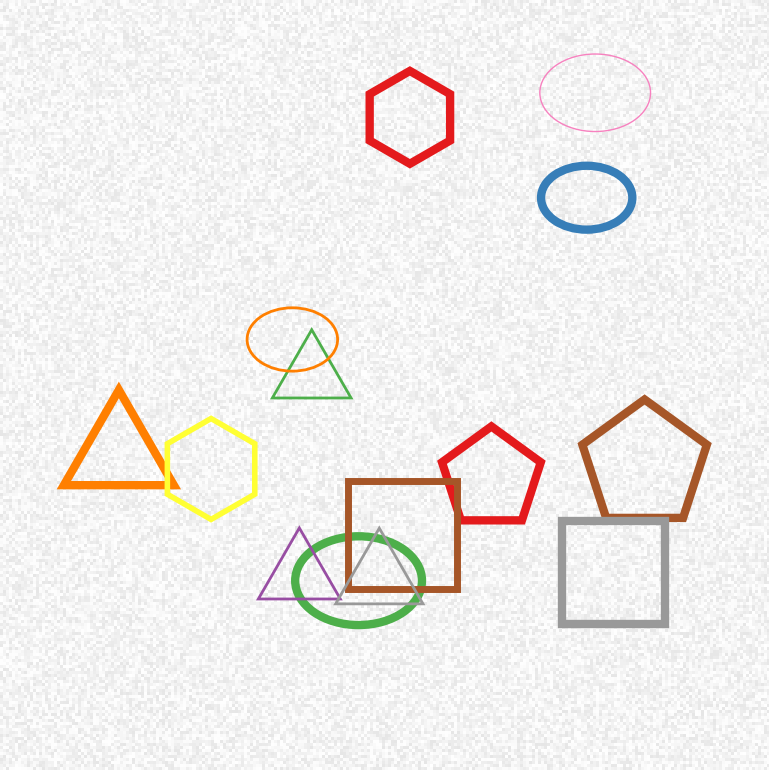[{"shape": "hexagon", "thickness": 3, "radius": 0.3, "center": [0.532, 0.848]}, {"shape": "pentagon", "thickness": 3, "radius": 0.34, "center": [0.638, 0.379]}, {"shape": "oval", "thickness": 3, "radius": 0.3, "center": [0.762, 0.743]}, {"shape": "oval", "thickness": 3, "radius": 0.41, "center": [0.466, 0.246]}, {"shape": "triangle", "thickness": 1, "radius": 0.3, "center": [0.405, 0.513]}, {"shape": "triangle", "thickness": 1, "radius": 0.31, "center": [0.389, 0.253]}, {"shape": "triangle", "thickness": 3, "radius": 0.41, "center": [0.154, 0.411]}, {"shape": "oval", "thickness": 1, "radius": 0.29, "center": [0.38, 0.559]}, {"shape": "hexagon", "thickness": 2, "radius": 0.33, "center": [0.274, 0.391]}, {"shape": "square", "thickness": 2.5, "radius": 0.35, "center": [0.523, 0.305]}, {"shape": "pentagon", "thickness": 3, "radius": 0.43, "center": [0.837, 0.396]}, {"shape": "oval", "thickness": 0.5, "radius": 0.36, "center": [0.773, 0.88]}, {"shape": "square", "thickness": 3, "radius": 0.33, "center": [0.796, 0.256]}, {"shape": "triangle", "thickness": 1, "radius": 0.33, "center": [0.493, 0.249]}]